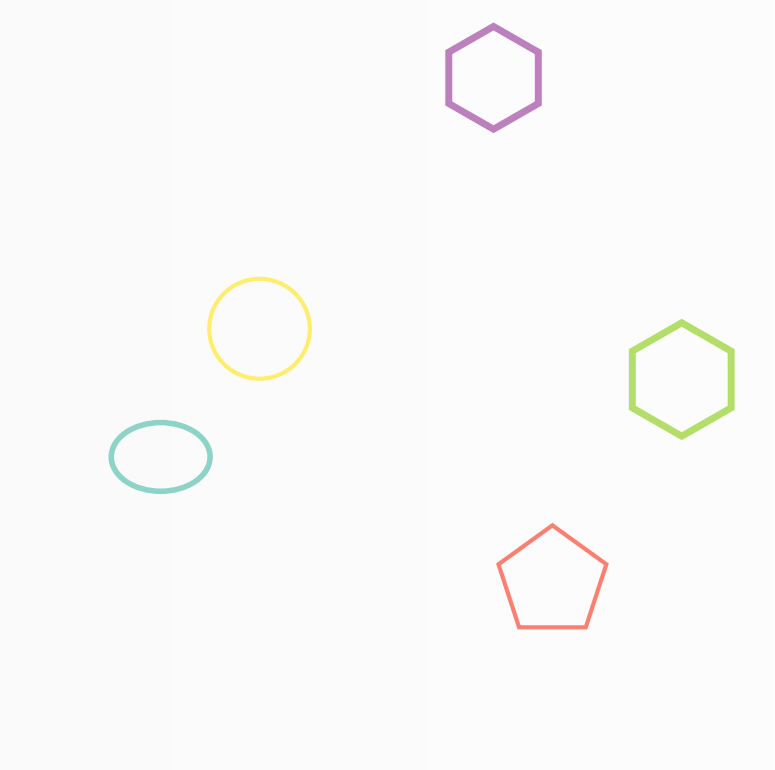[{"shape": "oval", "thickness": 2, "radius": 0.32, "center": [0.207, 0.407]}, {"shape": "pentagon", "thickness": 1.5, "radius": 0.37, "center": [0.713, 0.245]}, {"shape": "hexagon", "thickness": 2.5, "radius": 0.37, "center": [0.88, 0.507]}, {"shape": "hexagon", "thickness": 2.5, "radius": 0.33, "center": [0.637, 0.899]}, {"shape": "circle", "thickness": 1.5, "radius": 0.32, "center": [0.335, 0.573]}]